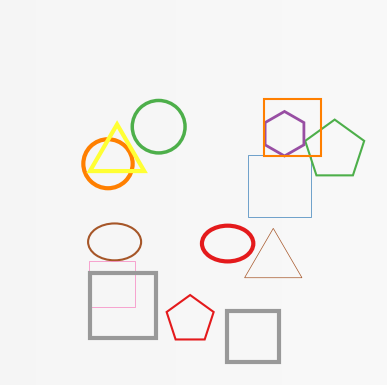[{"shape": "pentagon", "thickness": 1.5, "radius": 0.32, "center": [0.491, 0.17]}, {"shape": "oval", "thickness": 3, "radius": 0.33, "center": [0.587, 0.367]}, {"shape": "square", "thickness": 0.5, "radius": 0.4, "center": [0.722, 0.516]}, {"shape": "pentagon", "thickness": 1.5, "radius": 0.4, "center": [0.864, 0.609]}, {"shape": "circle", "thickness": 2.5, "radius": 0.34, "center": [0.409, 0.671]}, {"shape": "hexagon", "thickness": 2, "radius": 0.29, "center": [0.734, 0.653]}, {"shape": "square", "thickness": 1.5, "radius": 0.37, "center": [0.754, 0.668]}, {"shape": "circle", "thickness": 3, "radius": 0.32, "center": [0.279, 0.575]}, {"shape": "triangle", "thickness": 3, "radius": 0.4, "center": [0.302, 0.596]}, {"shape": "oval", "thickness": 1.5, "radius": 0.34, "center": [0.296, 0.372]}, {"shape": "triangle", "thickness": 0.5, "radius": 0.43, "center": [0.705, 0.321]}, {"shape": "square", "thickness": 0.5, "radius": 0.3, "center": [0.29, 0.263]}, {"shape": "square", "thickness": 3, "radius": 0.43, "center": [0.317, 0.207]}, {"shape": "square", "thickness": 3, "radius": 0.33, "center": [0.654, 0.126]}]